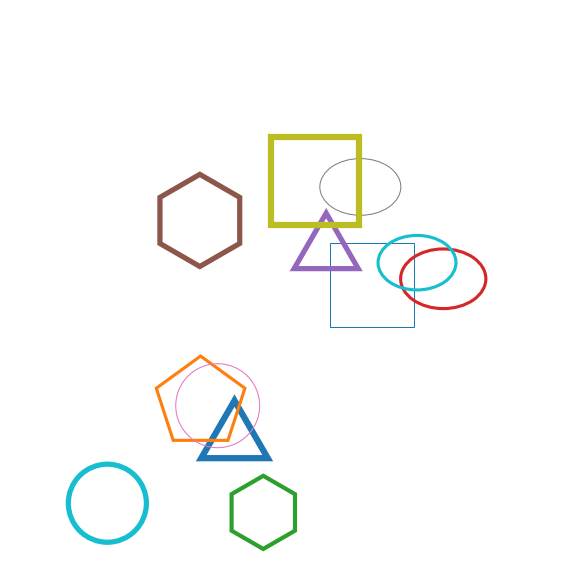[{"shape": "square", "thickness": 0.5, "radius": 0.36, "center": [0.644, 0.505]}, {"shape": "triangle", "thickness": 3, "radius": 0.33, "center": [0.406, 0.239]}, {"shape": "pentagon", "thickness": 1.5, "radius": 0.4, "center": [0.347, 0.302]}, {"shape": "hexagon", "thickness": 2, "radius": 0.32, "center": [0.456, 0.112]}, {"shape": "oval", "thickness": 1.5, "radius": 0.37, "center": [0.768, 0.516]}, {"shape": "triangle", "thickness": 2.5, "radius": 0.32, "center": [0.565, 0.566]}, {"shape": "hexagon", "thickness": 2.5, "radius": 0.4, "center": [0.346, 0.617]}, {"shape": "circle", "thickness": 0.5, "radius": 0.36, "center": [0.377, 0.297]}, {"shape": "oval", "thickness": 0.5, "radius": 0.35, "center": [0.624, 0.675]}, {"shape": "square", "thickness": 3, "radius": 0.38, "center": [0.545, 0.686]}, {"shape": "circle", "thickness": 2.5, "radius": 0.34, "center": [0.186, 0.128]}, {"shape": "oval", "thickness": 1.5, "radius": 0.34, "center": [0.722, 0.544]}]